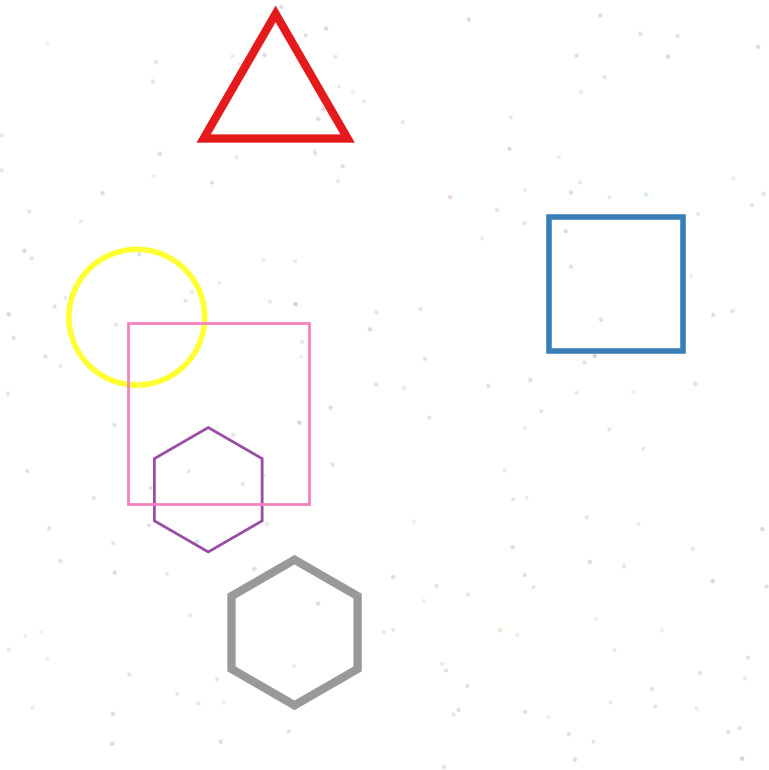[{"shape": "triangle", "thickness": 3, "radius": 0.54, "center": [0.358, 0.874]}, {"shape": "square", "thickness": 2, "radius": 0.44, "center": [0.8, 0.631]}, {"shape": "hexagon", "thickness": 1, "radius": 0.4, "center": [0.27, 0.364]}, {"shape": "circle", "thickness": 2, "radius": 0.44, "center": [0.178, 0.588]}, {"shape": "square", "thickness": 1, "radius": 0.59, "center": [0.284, 0.463]}, {"shape": "hexagon", "thickness": 3, "radius": 0.47, "center": [0.383, 0.179]}]